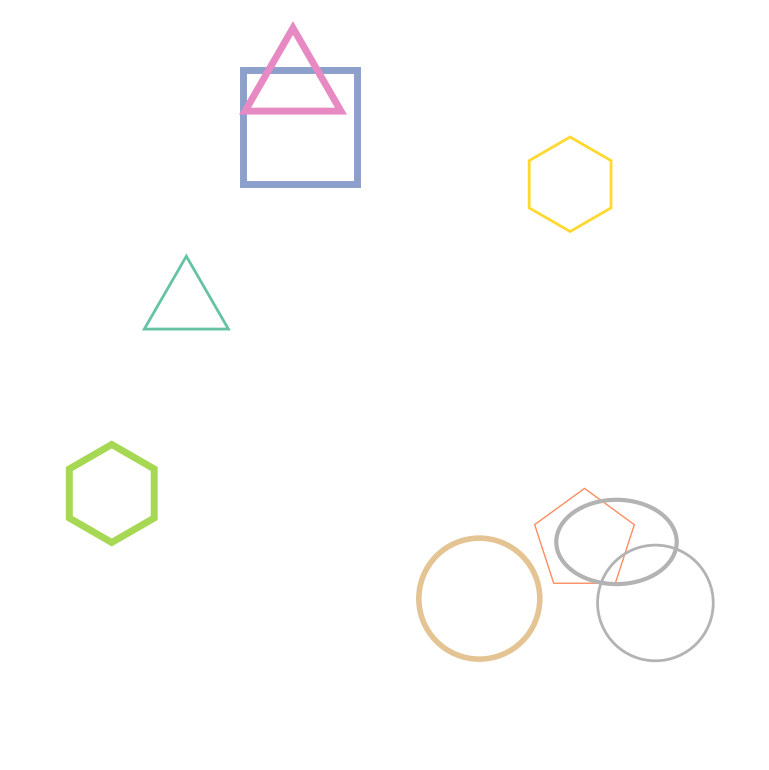[{"shape": "triangle", "thickness": 1, "radius": 0.32, "center": [0.242, 0.604]}, {"shape": "pentagon", "thickness": 0.5, "radius": 0.34, "center": [0.759, 0.298]}, {"shape": "square", "thickness": 2.5, "radius": 0.37, "center": [0.39, 0.835]}, {"shape": "triangle", "thickness": 2.5, "radius": 0.36, "center": [0.381, 0.892]}, {"shape": "hexagon", "thickness": 2.5, "radius": 0.32, "center": [0.145, 0.359]}, {"shape": "hexagon", "thickness": 1, "radius": 0.31, "center": [0.74, 0.761]}, {"shape": "circle", "thickness": 2, "radius": 0.39, "center": [0.622, 0.223]}, {"shape": "circle", "thickness": 1, "radius": 0.38, "center": [0.851, 0.217]}, {"shape": "oval", "thickness": 1.5, "radius": 0.39, "center": [0.801, 0.296]}]